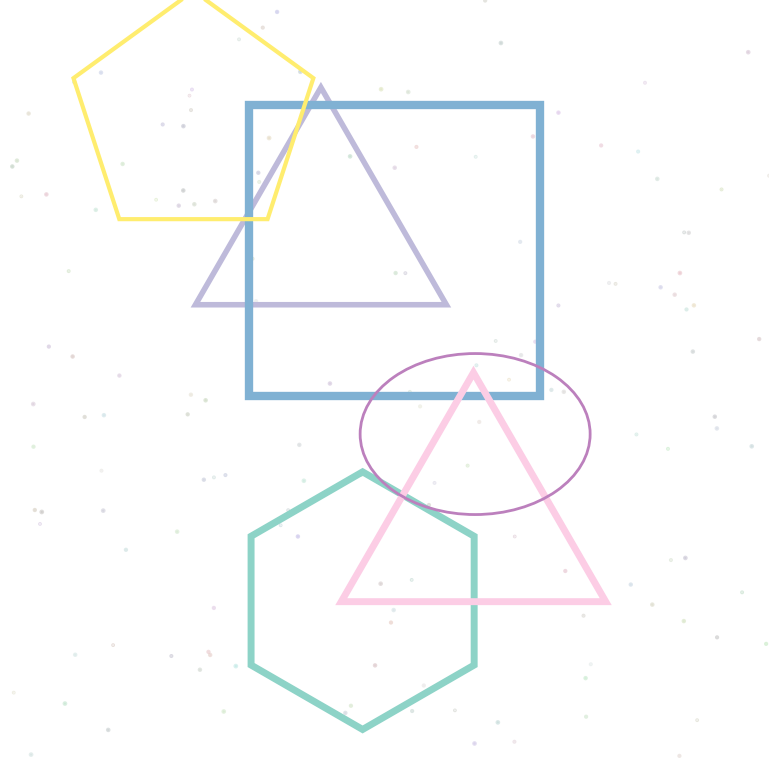[{"shape": "hexagon", "thickness": 2.5, "radius": 0.84, "center": [0.471, 0.22]}, {"shape": "triangle", "thickness": 2, "radius": 0.94, "center": [0.417, 0.698]}, {"shape": "square", "thickness": 3, "radius": 0.95, "center": [0.513, 0.675]}, {"shape": "triangle", "thickness": 2.5, "radius": 0.99, "center": [0.615, 0.318]}, {"shape": "oval", "thickness": 1, "radius": 0.75, "center": [0.617, 0.436]}, {"shape": "pentagon", "thickness": 1.5, "radius": 0.82, "center": [0.251, 0.848]}]